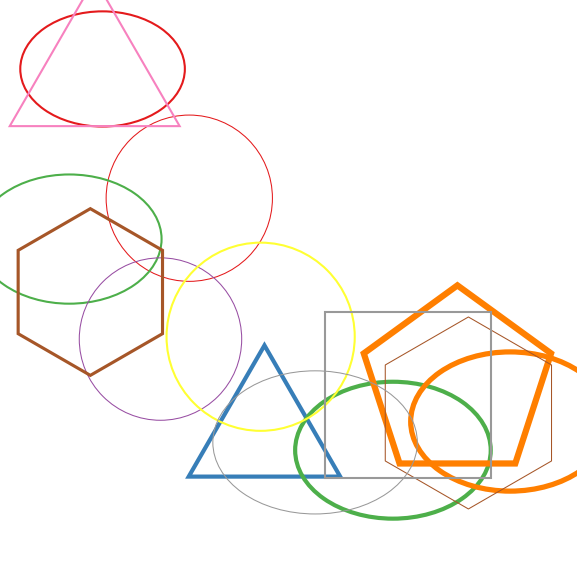[{"shape": "circle", "thickness": 0.5, "radius": 0.72, "center": [0.328, 0.656]}, {"shape": "oval", "thickness": 1, "radius": 0.71, "center": [0.178, 0.88]}, {"shape": "triangle", "thickness": 2, "radius": 0.76, "center": [0.458, 0.25]}, {"shape": "oval", "thickness": 1, "radius": 0.8, "center": [0.12, 0.585]}, {"shape": "oval", "thickness": 2, "radius": 0.85, "center": [0.68, 0.22]}, {"shape": "circle", "thickness": 0.5, "radius": 0.7, "center": [0.278, 0.412]}, {"shape": "pentagon", "thickness": 3, "radius": 0.85, "center": [0.792, 0.334]}, {"shape": "oval", "thickness": 2.5, "radius": 0.86, "center": [0.883, 0.269]}, {"shape": "circle", "thickness": 1, "radius": 0.81, "center": [0.451, 0.416]}, {"shape": "hexagon", "thickness": 1.5, "radius": 0.72, "center": [0.156, 0.493]}, {"shape": "hexagon", "thickness": 0.5, "radius": 0.83, "center": [0.811, 0.284]}, {"shape": "triangle", "thickness": 1, "radius": 0.85, "center": [0.164, 0.866]}, {"shape": "oval", "thickness": 0.5, "radius": 0.89, "center": [0.546, 0.233]}, {"shape": "square", "thickness": 1, "radius": 0.72, "center": [0.706, 0.315]}]